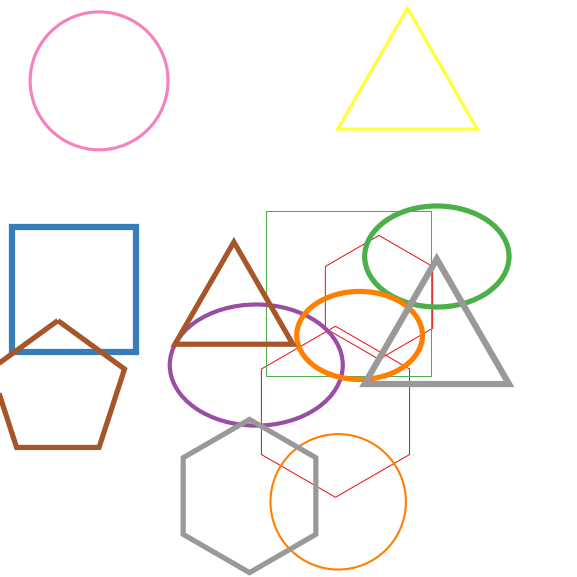[{"shape": "hexagon", "thickness": 0.5, "radius": 0.74, "center": [0.581, 0.286]}, {"shape": "hexagon", "thickness": 0.5, "radius": 0.54, "center": [0.656, 0.484]}, {"shape": "square", "thickness": 3, "radius": 0.54, "center": [0.128, 0.498]}, {"shape": "oval", "thickness": 2.5, "radius": 0.62, "center": [0.756, 0.555]}, {"shape": "square", "thickness": 0.5, "radius": 0.71, "center": [0.604, 0.491]}, {"shape": "oval", "thickness": 2, "radius": 0.75, "center": [0.444, 0.367]}, {"shape": "oval", "thickness": 2.5, "radius": 0.54, "center": [0.623, 0.418]}, {"shape": "circle", "thickness": 1, "radius": 0.59, "center": [0.586, 0.13]}, {"shape": "triangle", "thickness": 1.5, "radius": 0.7, "center": [0.706, 0.845]}, {"shape": "triangle", "thickness": 2.5, "radius": 0.59, "center": [0.405, 0.462]}, {"shape": "pentagon", "thickness": 2.5, "radius": 0.61, "center": [0.1, 0.323]}, {"shape": "circle", "thickness": 1.5, "radius": 0.6, "center": [0.172, 0.859]}, {"shape": "triangle", "thickness": 3, "radius": 0.72, "center": [0.756, 0.406]}, {"shape": "hexagon", "thickness": 2.5, "radius": 0.66, "center": [0.432, 0.14]}]